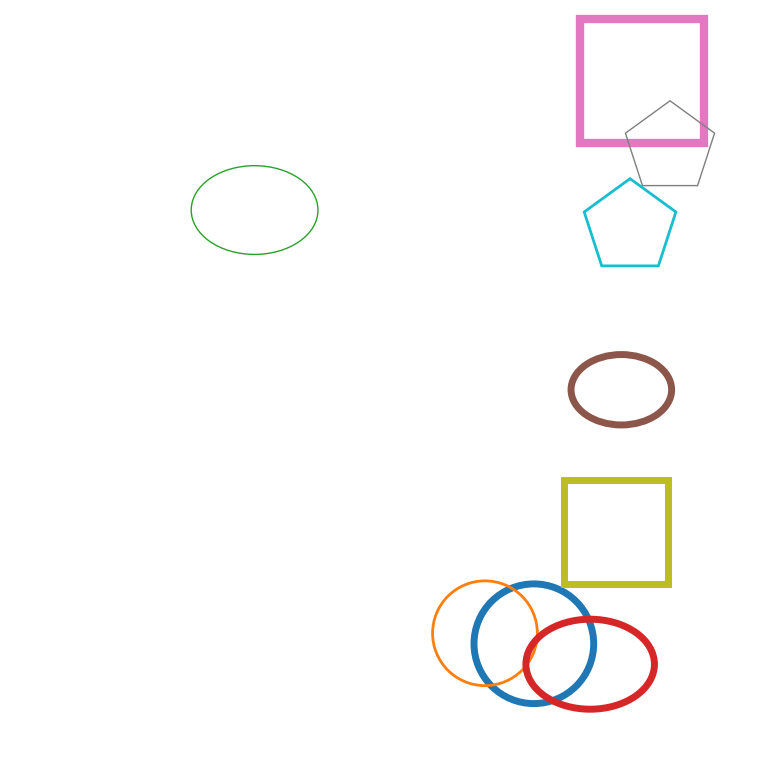[{"shape": "circle", "thickness": 2.5, "radius": 0.39, "center": [0.693, 0.164]}, {"shape": "circle", "thickness": 1, "radius": 0.34, "center": [0.63, 0.178]}, {"shape": "oval", "thickness": 0.5, "radius": 0.41, "center": [0.331, 0.727]}, {"shape": "oval", "thickness": 2.5, "radius": 0.42, "center": [0.766, 0.137]}, {"shape": "oval", "thickness": 2.5, "radius": 0.33, "center": [0.807, 0.494]}, {"shape": "square", "thickness": 3, "radius": 0.4, "center": [0.833, 0.895]}, {"shape": "pentagon", "thickness": 0.5, "radius": 0.3, "center": [0.87, 0.808]}, {"shape": "square", "thickness": 2.5, "radius": 0.34, "center": [0.8, 0.309]}, {"shape": "pentagon", "thickness": 1, "radius": 0.31, "center": [0.818, 0.705]}]